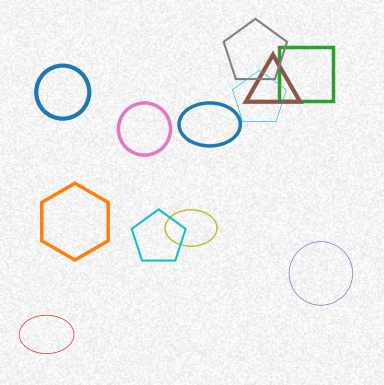[{"shape": "circle", "thickness": 3, "radius": 0.34, "center": [0.163, 0.761]}, {"shape": "oval", "thickness": 2.5, "radius": 0.4, "center": [0.545, 0.677]}, {"shape": "hexagon", "thickness": 2.5, "radius": 0.5, "center": [0.195, 0.424]}, {"shape": "square", "thickness": 2.5, "radius": 0.35, "center": [0.795, 0.808]}, {"shape": "oval", "thickness": 0.5, "radius": 0.36, "center": [0.121, 0.131]}, {"shape": "circle", "thickness": 0.5, "radius": 0.41, "center": [0.834, 0.29]}, {"shape": "triangle", "thickness": 3, "radius": 0.41, "center": [0.709, 0.776]}, {"shape": "circle", "thickness": 2.5, "radius": 0.34, "center": [0.375, 0.665]}, {"shape": "pentagon", "thickness": 1.5, "radius": 0.43, "center": [0.663, 0.865]}, {"shape": "oval", "thickness": 1, "radius": 0.34, "center": [0.496, 0.408]}, {"shape": "pentagon", "thickness": 1.5, "radius": 0.37, "center": [0.412, 0.383]}, {"shape": "pentagon", "thickness": 0.5, "radius": 0.37, "center": [0.674, 0.744]}]